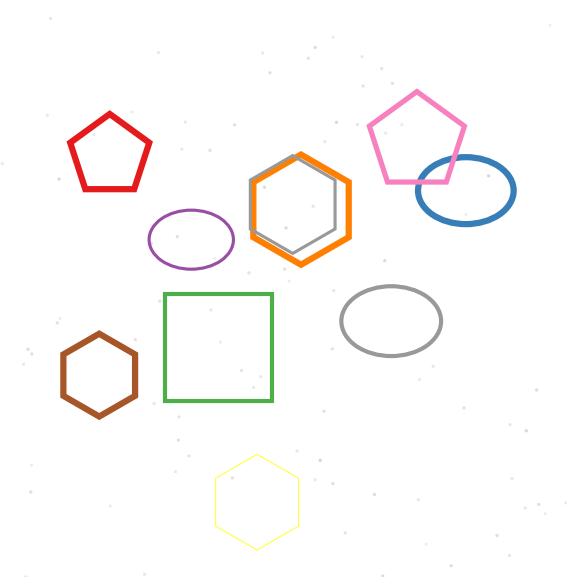[{"shape": "pentagon", "thickness": 3, "radius": 0.36, "center": [0.19, 0.73]}, {"shape": "oval", "thickness": 3, "radius": 0.41, "center": [0.807, 0.669]}, {"shape": "square", "thickness": 2, "radius": 0.47, "center": [0.379, 0.397]}, {"shape": "oval", "thickness": 1.5, "radius": 0.37, "center": [0.331, 0.584]}, {"shape": "hexagon", "thickness": 3, "radius": 0.48, "center": [0.521, 0.636]}, {"shape": "hexagon", "thickness": 0.5, "radius": 0.41, "center": [0.445, 0.13]}, {"shape": "hexagon", "thickness": 3, "radius": 0.36, "center": [0.172, 0.35]}, {"shape": "pentagon", "thickness": 2.5, "radius": 0.43, "center": [0.722, 0.754]}, {"shape": "oval", "thickness": 2, "radius": 0.43, "center": [0.677, 0.443]}, {"shape": "hexagon", "thickness": 1.5, "radius": 0.42, "center": [0.507, 0.645]}]